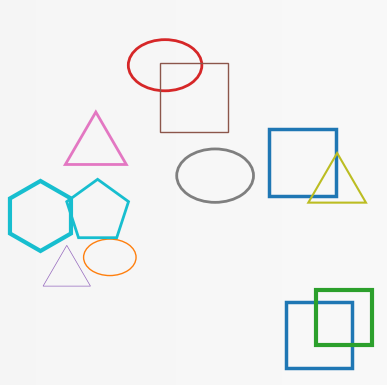[{"shape": "square", "thickness": 2.5, "radius": 0.43, "center": [0.824, 0.129]}, {"shape": "square", "thickness": 2.5, "radius": 0.43, "center": [0.78, 0.578]}, {"shape": "oval", "thickness": 1, "radius": 0.34, "center": [0.283, 0.332]}, {"shape": "square", "thickness": 3, "radius": 0.36, "center": [0.888, 0.175]}, {"shape": "oval", "thickness": 2, "radius": 0.47, "center": [0.426, 0.831]}, {"shape": "triangle", "thickness": 0.5, "radius": 0.35, "center": [0.172, 0.292]}, {"shape": "square", "thickness": 1, "radius": 0.44, "center": [0.501, 0.747]}, {"shape": "triangle", "thickness": 2, "radius": 0.45, "center": [0.247, 0.618]}, {"shape": "oval", "thickness": 2, "radius": 0.5, "center": [0.555, 0.544]}, {"shape": "triangle", "thickness": 1.5, "radius": 0.43, "center": [0.87, 0.517]}, {"shape": "pentagon", "thickness": 2, "radius": 0.42, "center": [0.252, 0.45]}, {"shape": "hexagon", "thickness": 3, "radius": 0.45, "center": [0.104, 0.439]}]